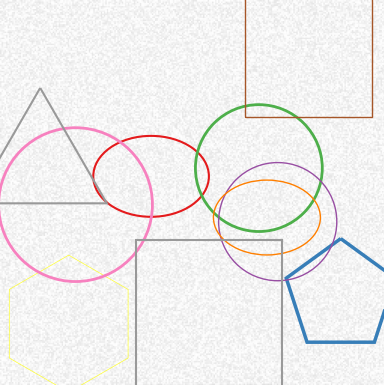[{"shape": "oval", "thickness": 1.5, "radius": 0.75, "center": [0.392, 0.542]}, {"shape": "pentagon", "thickness": 2.5, "radius": 0.74, "center": [0.885, 0.232]}, {"shape": "circle", "thickness": 2, "radius": 0.82, "center": [0.672, 0.563]}, {"shape": "circle", "thickness": 1, "radius": 0.77, "center": [0.721, 0.424]}, {"shape": "oval", "thickness": 1, "radius": 0.69, "center": [0.693, 0.435]}, {"shape": "hexagon", "thickness": 0.5, "radius": 0.89, "center": [0.178, 0.159]}, {"shape": "square", "thickness": 1, "radius": 0.83, "center": [0.801, 0.86]}, {"shape": "circle", "thickness": 2, "radius": 1.0, "center": [0.196, 0.468]}, {"shape": "triangle", "thickness": 1.5, "radius": 1.0, "center": [0.104, 0.572]}, {"shape": "square", "thickness": 1.5, "radius": 0.95, "center": [0.543, 0.188]}]